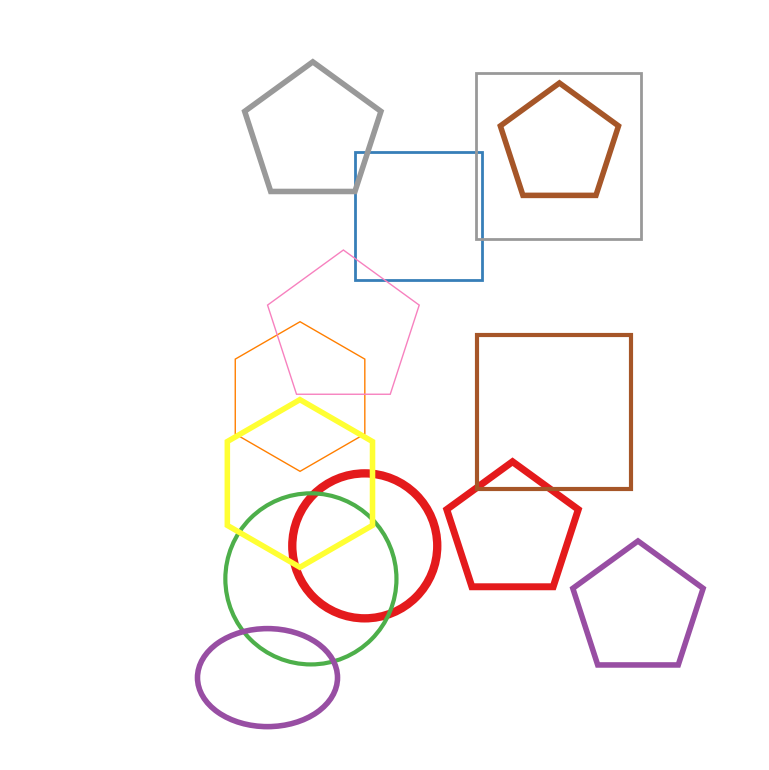[{"shape": "circle", "thickness": 3, "radius": 0.47, "center": [0.474, 0.291]}, {"shape": "pentagon", "thickness": 2.5, "radius": 0.45, "center": [0.666, 0.311]}, {"shape": "square", "thickness": 1, "radius": 0.41, "center": [0.543, 0.719]}, {"shape": "circle", "thickness": 1.5, "radius": 0.56, "center": [0.404, 0.248]}, {"shape": "pentagon", "thickness": 2, "radius": 0.44, "center": [0.829, 0.208]}, {"shape": "oval", "thickness": 2, "radius": 0.45, "center": [0.347, 0.12]}, {"shape": "hexagon", "thickness": 0.5, "radius": 0.49, "center": [0.39, 0.485]}, {"shape": "hexagon", "thickness": 2, "radius": 0.54, "center": [0.39, 0.372]}, {"shape": "pentagon", "thickness": 2, "radius": 0.4, "center": [0.727, 0.812]}, {"shape": "square", "thickness": 1.5, "radius": 0.5, "center": [0.719, 0.465]}, {"shape": "pentagon", "thickness": 0.5, "radius": 0.52, "center": [0.446, 0.572]}, {"shape": "pentagon", "thickness": 2, "radius": 0.47, "center": [0.406, 0.827]}, {"shape": "square", "thickness": 1, "radius": 0.54, "center": [0.726, 0.797]}]